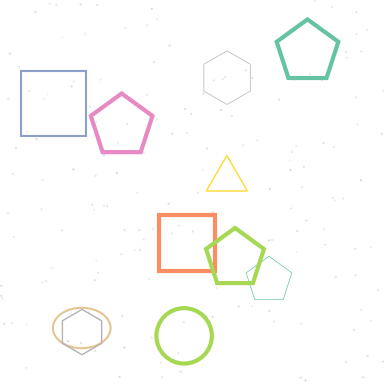[{"shape": "pentagon", "thickness": 3, "radius": 0.42, "center": [0.799, 0.865]}, {"shape": "pentagon", "thickness": 0.5, "radius": 0.31, "center": [0.699, 0.272]}, {"shape": "square", "thickness": 3, "radius": 0.36, "center": [0.487, 0.368]}, {"shape": "square", "thickness": 1.5, "radius": 0.42, "center": [0.14, 0.731]}, {"shape": "pentagon", "thickness": 3, "radius": 0.42, "center": [0.316, 0.673]}, {"shape": "pentagon", "thickness": 3, "radius": 0.4, "center": [0.61, 0.329]}, {"shape": "circle", "thickness": 3, "radius": 0.36, "center": [0.478, 0.128]}, {"shape": "triangle", "thickness": 1, "radius": 0.31, "center": [0.589, 0.535]}, {"shape": "oval", "thickness": 1.5, "radius": 0.37, "center": [0.212, 0.148]}, {"shape": "hexagon", "thickness": 0.5, "radius": 0.35, "center": [0.59, 0.798]}, {"shape": "hexagon", "thickness": 1, "radius": 0.29, "center": [0.213, 0.138]}]